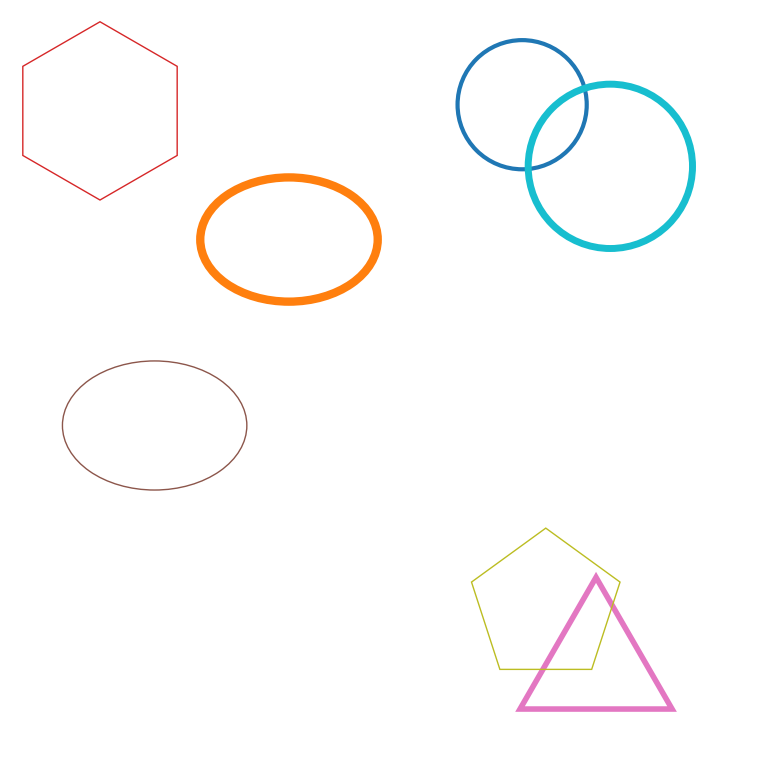[{"shape": "circle", "thickness": 1.5, "radius": 0.42, "center": [0.678, 0.864]}, {"shape": "oval", "thickness": 3, "radius": 0.58, "center": [0.375, 0.689]}, {"shape": "hexagon", "thickness": 0.5, "radius": 0.58, "center": [0.13, 0.856]}, {"shape": "oval", "thickness": 0.5, "radius": 0.6, "center": [0.201, 0.447]}, {"shape": "triangle", "thickness": 2, "radius": 0.57, "center": [0.774, 0.136]}, {"shape": "pentagon", "thickness": 0.5, "radius": 0.51, "center": [0.709, 0.213]}, {"shape": "circle", "thickness": 2.5, "radius": 0.53, "center": [0.793, 0.784]}]